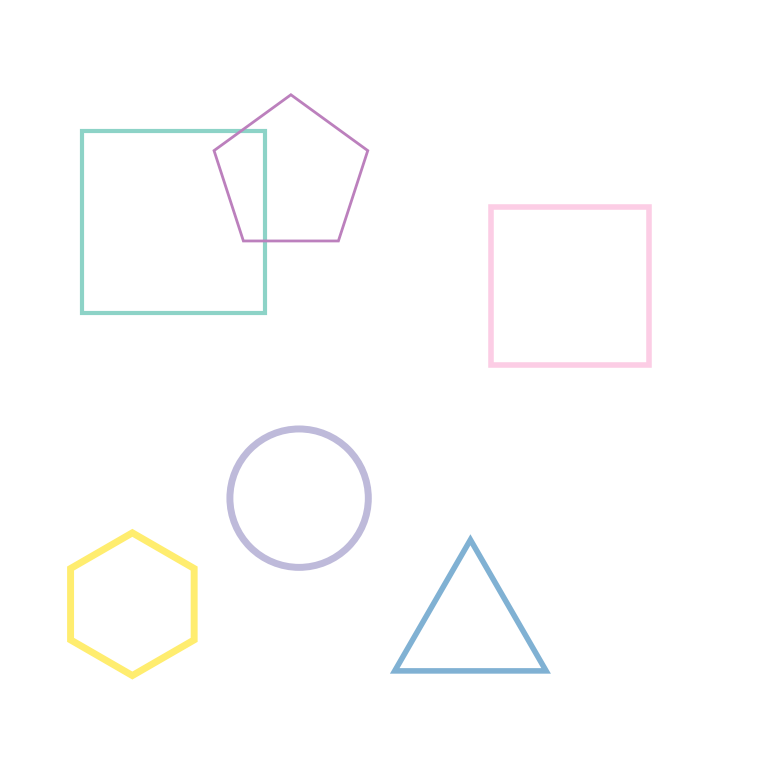[{"shape": "square", "thickness": 1.5, "radius": 0.59, "center": [0.225, 0.712]}, {"shape": "circle", "thickness": 2.5, "radius": 0.45, "center": [0.388, 0.353]}, {"shape": "triangle", "thickness": 2, "radius": 0.57, "center": [0.611, 0.185]}, {"shape": "square", "thickness": 2, "radius": 0.51, "center": [0.74, 0.629]}, {"shape": "pentagon", "thickness": 1, "radius": 0.52, "center": [0.378, 0.772]}, {"shape": "hexagon", "thickness": 2.5, "radius": 0.46, "center": [0.172, 0.215]}]